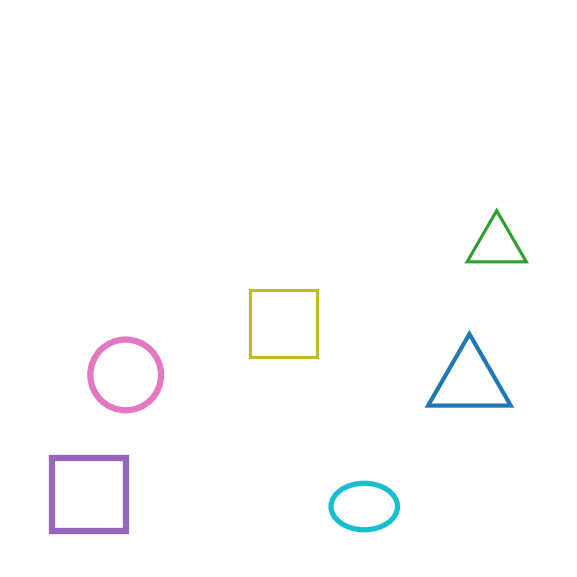[{"shape": "triangle", "thickness": 2, "radius": 0.41, "center": [0.813, 0.338]}, {"shape": "triangle", "thickness": 1.5, "radius": 0.3, "center": [0.86, 0.575]}, {"shape": "square", "thickness": 3, "radius": 0.32, "center": [0.154, 0.143]}, {"shape": "circle", "thickness": 3, "radius": 0.31, "center": [0.218, 0.35]}, {"shape": "square", "thickness": 1.5, "radius": 0.29, "center": [0.491, 0.438]}, {"shape": "oval", "thickness": 2.5, "radius": 0.29, "center": [0.631, 0.122]}]